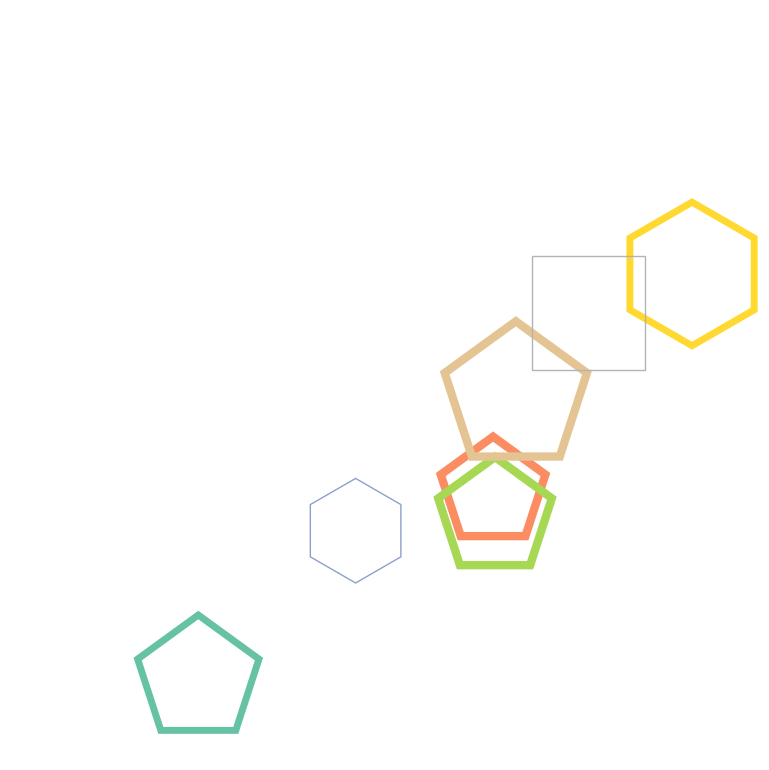[{"shape": "pentagon", "thickness": 2.5, "radius": 0.41, "center": [0.258, 0.118]}, {"shape": "pentagon", "thickness": 3, "radius": 0.36, "center": [0.64, 0.362]}, {"shape": "hexagon", "thickness": 0.5, "radius": 0.34, "center": [0.462, 0.311]}, {"shape": "pentagon", "thickness": 3, "radius": 0.39, "center": [0.643, 0.329]}, {"shape": "hexagon", "thickness": 2.5, "radius": 0.47, "center": [0.899, 0.644]}, {"shape": "pentagon", "thickness": 3, "radius": 0.49, "center": [0.67, 0.486]}, {"shape": "square", "thickness": 0.5, "radius": 0.37, "center": [0.764, 0.593]}]